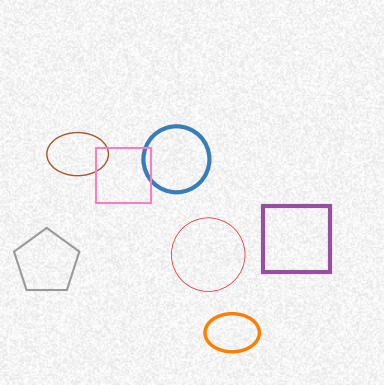[{"shape": "circle", "thickness": 0.5, "radius": 0.48, "center": [0.541, 0.339]}, {"shape": "circle", "thickness": 3, "radius": 0.43, "center": [0.458, 0.586]}, {"shape": "square", "thickness": 3, "radius": 0.43, "center": [0.77, 0.38]}, {"shape": "oval", "thickness": 2.5, "radius": 0.35, "center": [0.603, 0.136]}, {"shape": "oval", "thickness": 1, "radius": 0.4, "center": [0.202, 0.6]}, {"shape": "square", "thickness": 1.5, "radius": 0.36, "center": [0.32, 0.544]}, {"shape": "pentagon", "thickness": 1.5, "radius": 0.45, "center": [0.121, 0.319]}]